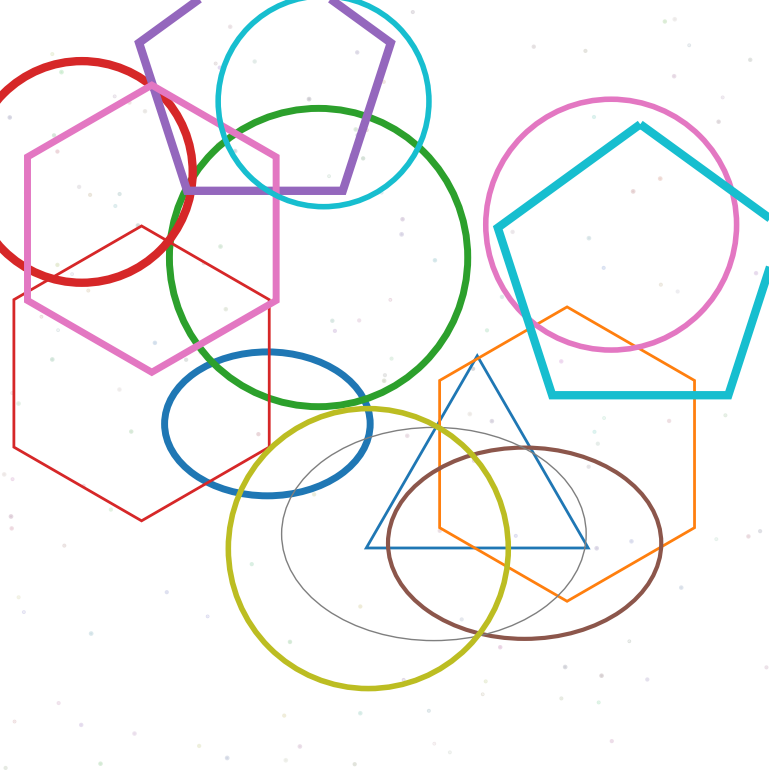[{"shape": "triangle", "thickness": 1, "radius": 0.83, "center": [0.62, 0.372]}, {"shape": "oval", "thickness": 2.5, "radius": 0.67, "center": [0.347, 0.45]}, {"shape": "hexagon", "thickness": 1, "radius": 0.96, "center": [0.736, 0.41]}, {"shape": "circle", "thickness": 2.5, "radius": 0.97, "center": [0.414, 0.666]}, {"shape": "circle", "thickness": 3, "radius": 0.72, "center": [0.106, 0.777]}, {"shape": "hexagon", "thickness": 1, "radius": 0.96, "center": [0.184, 0.515]}, {"shape": "pentagon", "thickness": 3, "radius": 0.86, "center": [0.344, 0.891]}, {"shape": "oval", "thickness": 1.5, "radius": 0.89, "center": [0.681, 0.294]}, {"shape": "hexagon", "thickness": 2.5, "radius": 0.93, "center": [0.197, 0.703]}, {"shape": "circle", "thickness": 2, "radius": 0.81, "center": [0.794, 0.708]}, {"shape": "oval", "thickness": 0.5, "radius": 0.99, "center": [0.563, 0.306]}, {"shape": "circle", "thickness": 2, "radius": 0.91, "center": [0.478, 0.288]}, {"shape": "circle", "thickness": 2, "radius": 0.68, "center": [0.42, 0.868]}, {"shape": "pentagon", "thickness": 3, "radius": 0.97, "center": [0.832, 0.644]}]